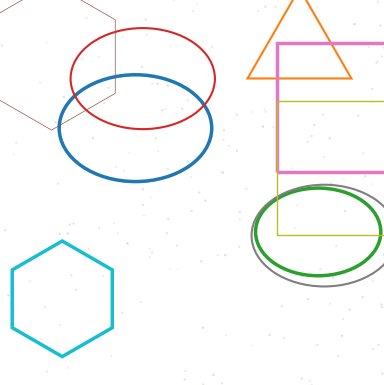[{"shape": "oval", "thickness": 2.5, "radius": 0.99, "center": [0.352, 0.667]}, {"shape": "triangle", "thickness": 1.5, "radius": 0.78, "center": [0.778, 0.874]}, {"shape": "oval", "thickness": 2.5, "radius": 0.81, "center": [0.826, 0.398]}, {"shape": "oval", "thickness": 1.5, "radius": 0.94, "center": [0.371, 0.796]}, {"shape": "hexagon", "thickness": 0.5, "radius": 0.96, "center": [0.134, 0.853]}, {"shape": "square", "thickness": 2.5, "radius": 0.83, "center": [0.885, 0.72]}, {"shape": "oval", "thickness": 1.5, "radius": 0.94, "center": [0.842, 0.388]}, {"shape": "square", "thickness": 1, "radius": 0.87, "center": [0.893, 0.563]}, {"shape": "hexagon", "thickness": 2.5, "radius": 0.75, "center": [0.162, 0.224]}]